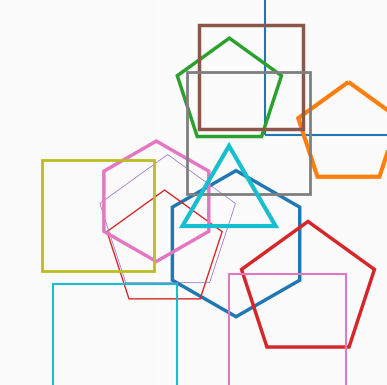[{"shape": "hexagon", "thickness": 2.5, "radius": 0.95, "center": [0.609, 0.367]}, {"shape": "square", "thickness": 1.5, "radius": 0.94, "center": [0.872, 0.837]}, {"shape": "pentagon", "thickness": 3, "radius": 0.68, "center": [0.899, 0.651]}, {"shape": "pentagon", "thickness": 2.5, "radius": 0.71, "center": [0.592, 0.76]}, {"shape": "pentagon", "thickness": 2.5, "radius": 0.9, "center": [0.795, 0.244]}, {"shape": "pentagon", "thickness": 1, "radius": 0.78, "center": [0.425, 0.35]}, {"shape": "pentagon", "thickness": 0.5, "radius": 0.92, "center": [0.433, 0.415]}, {"shape": "square", "thickness": 2.5, "radius": 0.67, "center": [0.648, 0.8]}, {"shape": "hexagon", "thickness": 2.5, "radius": 0.78, "center": [0.403, 0.477]}, {"shape": "square", "thickness": 1.5, "radius": 0.75, "center": [0.742, 0.137]}, {"shape": "square", "thickness": 2, "radius": 0.79, "center": [0.641, 0.655]}, {"shape": "square", "thickness": 2, "radius": 0.72, "center": [0.253, 0.44]}, {"shape": "square", "thickness": 1.5, "radius": 0.8, "center": [0.296, 0.104]}, {"shape": "triangle", "thickness": 3, "radius": 0.69, "center": [0.591, 0.482]}]